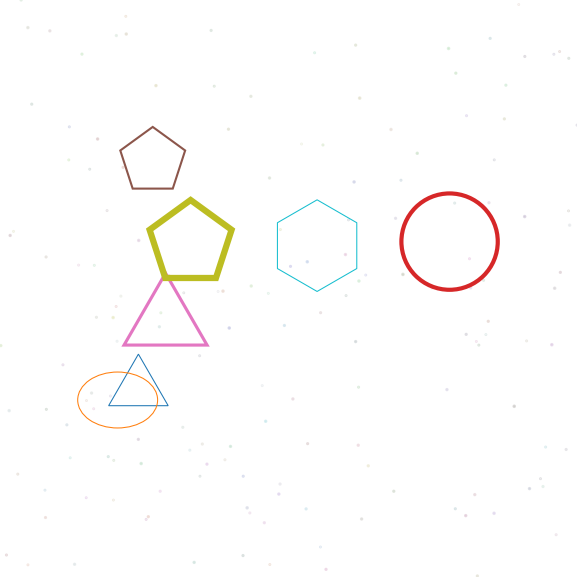[{"shape": "triangle", "thickness": 0.5, "radius": 0.3, "center": [0.24, 0.326]}, {"shape": "oval", "thickness": 0.5, "radius": 0.35, "center": [0.204, 0.306]}, {"shape": "circle", "thickness": 2, "radius": 0.42, "center": [0.778, 0.581]}, {"shape": "pentagon", "thickness": 1, "radius": 0.3, "center": [0.264, 0.72]}, {"shape": "triangle", "thickness": 1.5, "radius": 0.41, "center": [0.287, 0.443]}, {"shape": "pentagon", "thickness": 3, "radius": 0.37, "center": [0.33, 0.578]}, {"shape": "hexagon", "thickness": 0.5, "radius": 0.4, "center": [0.549, 0.574]}]